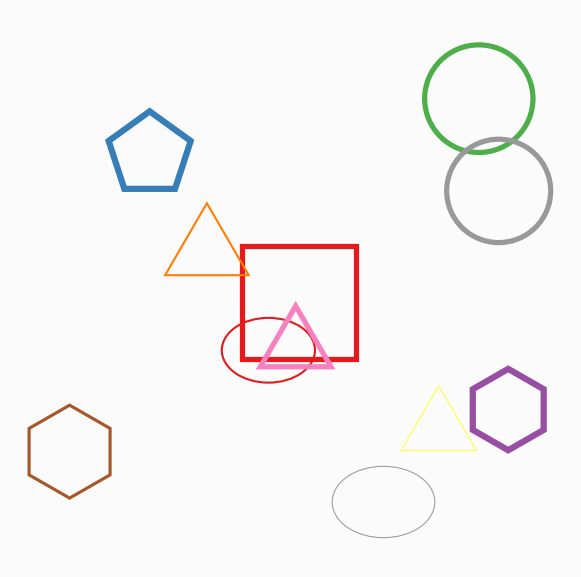[{"shape": "oval", "thickness": 1, "radius": 0.4, "center": [0.462, 0.393]}, {"shape": "square", "thickness": 2.5, "radius": 0.49, "center": [0.515, 0.475]}, {"shape": "pentagon", "thickness": 3, "radius": 0.37, "center": [0.258, 0.732]}, {"shape": "circle", "thickness": 2.5, "radius": 0.47, "center": [0.824, 0.828]}, {"shape": "hexagon", "thickness": 3, "radius": 0.35, "center": [0.874, 0.29]}, {"shape": "triangle", "thickness": 1, "radius": 0.42, "center": [0.356, 0.564]}, {"shape": "triangle", "thickness": 0.5, "radius": 0.37, "center": [0.755, 0.257]}, {"shape": "hexagon", "thickness": 1.5, "radius": 0.4, "center": [0.12, 0.217]}, {"shape": "triangle", "thickness": 2.5, "radius": 0.35, "center": [0.509, 0.399]}, {"shape": "circle", "thickness": 2.5, "radius": 0.45, "center": [0.858, 0.669]}, {"shape": "oval", "thickness": 0.5, "radius": 0.44, "center": [0.66, 0.13]}]